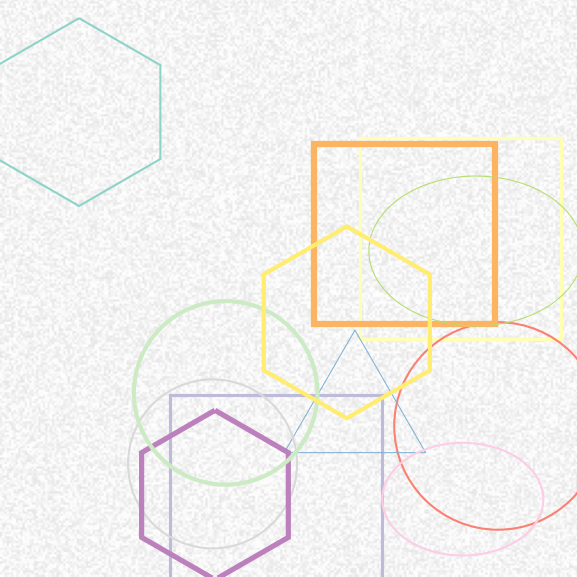[{"shape": "hexagon", "thickness": 1, "radius": 0.81, "center": [0.137, 0.805]}, {"shape": "square", "thickness": 1.5, "radius": 0.87, "center": [0.797, 0.585]}, {"shape": "square", "thickness": 1.5, "radius": 0.92, "center": [0.478, 0.132]}, {"shape": "circle", "thickness": 1, "radius": 0.9, "center": [0.862, 0.262]}, {"shape": "triangle", "thickness": 0.5, "radius": 0.71, "center": [0.615, 0.286]}, {"shape": "square", "thickness": 3, "radius": 0.78, "center": [0.7, 0.594]}, {"shape": "oval", "thickness": 0.5, "radius": 0.93, "center": [0.824, 0.565]}, {"shape": "oval", "thickness": 1, "radius": 0.7, "center": [0.801, 0.135]}, {"shape": "circle", "thickness": 1, "radius": 0.73, "center": [0.368, 0.196]}, {"shape": "hexagon", "thickness": 2.5, "radius": 0.73, "center": [0.372, 0.142]}, {"shape": "circle", "thickness": 2, "radius": 0.79, "center": [0.391, 0.319]}, {"shape": "hexagon", "thickness": 2, "radius": 0.83, "center": [0.601, 0.441]}]